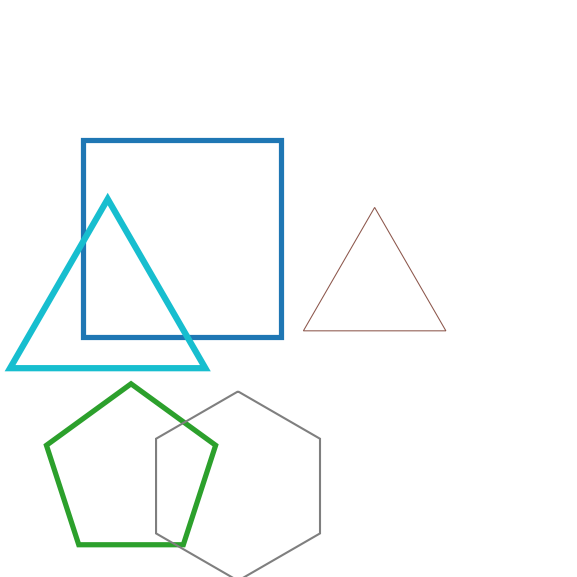[{"shape": "square", "thickness": 2.5, "radius": 0.86, "center": [0.315, 0.586]}, {"shape": "pentagon", "thickness": 2.5, "radius": 0.77, "center": [0.227, 0.18]}, {"shape": "triangle", "thickness": 0.5, "radius": 0.71, "center": [0.649, 0.497]}, {"shape": "hexagon", "thickness": 1, "radius": 0.82, "center": [0.412, 0.157]}, {"shape": "triangle", "thickness": 3, "radius": 0.98, "center": [0.187, 0.459]}]